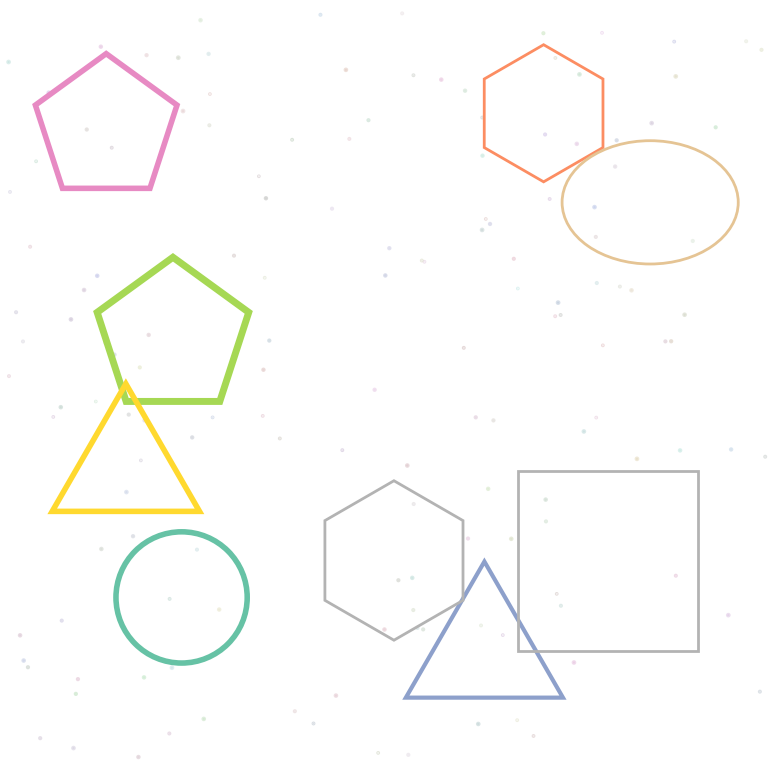[{"shape": "circle", "thickness": 2, "radius": 0.43, "center": [0.236, 0.224]}, {"shape": "hexagon", "thickness": 1, "radius": 0.45, "center": [0.706, 0.853]}, {"shape": "triangle", "thickness": 1.5, "radius": 0.59, "center": [0.629, 0.153]}, {"shape": "pentagon", "thickness": 2, "radius": 0.48, "center": [0.138, 0.834]}, {"shape": "pentagon", "thickness": 2.5, "radius": 0.52, "center": [0.225, 0.562]}, {"shape": "triangle", "thickness": 2, "radius": 0.55, "center": [0.163, 0.391]}, {"shape": "oval", "thickness": 1, "radius": 0.57, "center": [0.844, 0.737]}, {"shape": "hexagon", "thickness": 1, "radius": 0.52, "center": [0.512, 0.272]}, {"shape": "square", "thickness": 1, "radius": 0.58, "center": [0.789, 0.271]}]